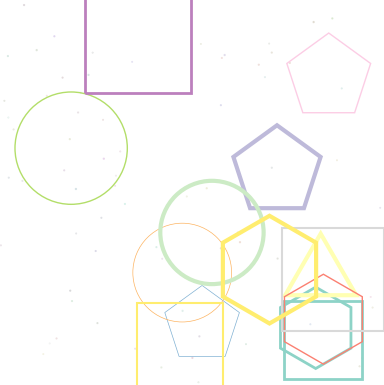[{"shape": "hexagon", "thickness": 2, "radius": 0.53, "center": [0.82, 0.149]}, {"shape": "square", "thickness": 2, "radius": 0.5, "center": [0.839, 0.116]}, {"shape": "triangle", "thickness": 3, "radius": 0.53, "center": [0.833, 0.286]}, {"shape": "pentagon", "thickness": 3, "radius": 0.6, "center": [0.72, 0.556]}, {"shape": "hexagon", "thickness": 1, "radius": 0.58, "center": [0.84, 0.171]}, {"shape": "pentagon", "thickness": 0.5, "radius": 0.51, "center": [0.525, 0.157]}, {"shape": "circle", "thickness": 0.5, "radius": 0.64, "center": [0.473, 0.292]}, {"shape": "circle", "thickness": 1, "radius": 0.73, "center": [0.185, 0.615]}, {"shape": "pentagon", "thickness": 1, "radius": 0.57, "center": [0.854, 0.8]}, {"shape": "square", "thickness": 1.5, "radius": 0.67, "center": [0.865, 0.273]}, {"shape": "square", "thickness": 2, "radius": 0.69, "center": [0.358, 0.895]}, {"shape": "circle", "thickness": 3, "radius": 0.67, "center": [0.551, 0.396]}, {"shape": "square", "thickness": 1.5, "radius": 0.56, "center": [0.467, 0.101]}, {"shape": "hexagon", "thickness": 3, "radius": 0.7, "center": [0.7, 0.3]}]